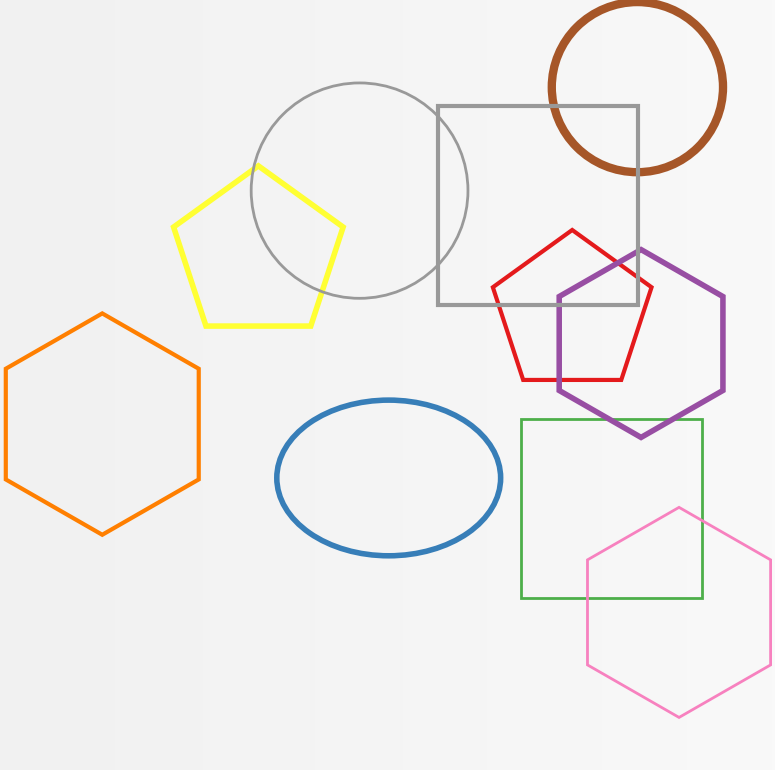[{"shape": "pentagon", "thickness": 1.5, "radius": 0.54, "center": [0.738, 0.594]}, {"shape": "oval", "thickness": 2, "radius": 0.72, "center": [0.502, 0.379]}, {"shape": "square", "thickness": 1, "radius": 0.58, "center": [0.789, 0.339]}, {"shape": "hexagon", "thickness": 2, "radius": 0.61, "center": [0.827, 0.554]}, {"shape": "hexagon", "thickness": 1.5, "radius": 0.72, "center": [0.132, 0.449]}, {"shape": "pentagon", "thickness": 2, "radius": 0.58, "center": [0.333, 0.67]}, {"shape": "circle", "thickness": 3, "radius": 0.55, "center": [0.822, 0.887]}, {"shape": "hexagon", "thickness": 1, "radius": 0.68, "center": [0.876, 0.205]}, {"shape": "square", "thickness": 1.5, "radius": 0.65, "center": [0.694, 0.733]}, {"shape": "circle", "thickness": 1, "radius": 0.7, "center": [0.464, 0.752]}]